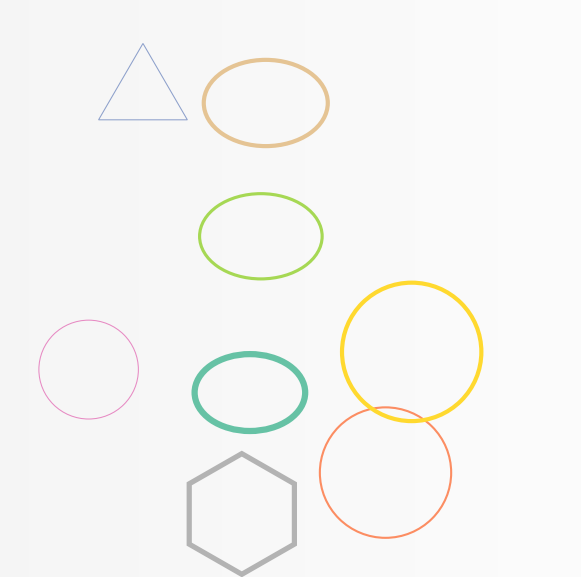[{"shape": "oval", "thickness": 3, "radius": 0.48, "center": [0.43, 0.319]}, {"shape": "circle", "thickness": 1, "radius": 0.56, "center": [0.663, 0.181]}, {"shape": "triangle", "thickness": 0.5, "radius": 0.44, "center": [0.246, 0.836]}, {"shape": "circle", "thickness": 0.5, "radius": 0.43, "center": [0.152, 0.359]}, {"shape": "oval", "thickness": 1.5, "radius": 0.53, "center": [0.449, 0.59]}, {"shape": "circle", "thickness": 2, "radius": 0.6, "center": [0.708, 0.39]}, {"shape": "oval", "thickness": 2, "radius": 0.53, "center": [0.457, 0.821]}, {"shape": "hexagon", "thickness": 2.5, "radius": 0.52, "center": [0.416, 0.109]}]